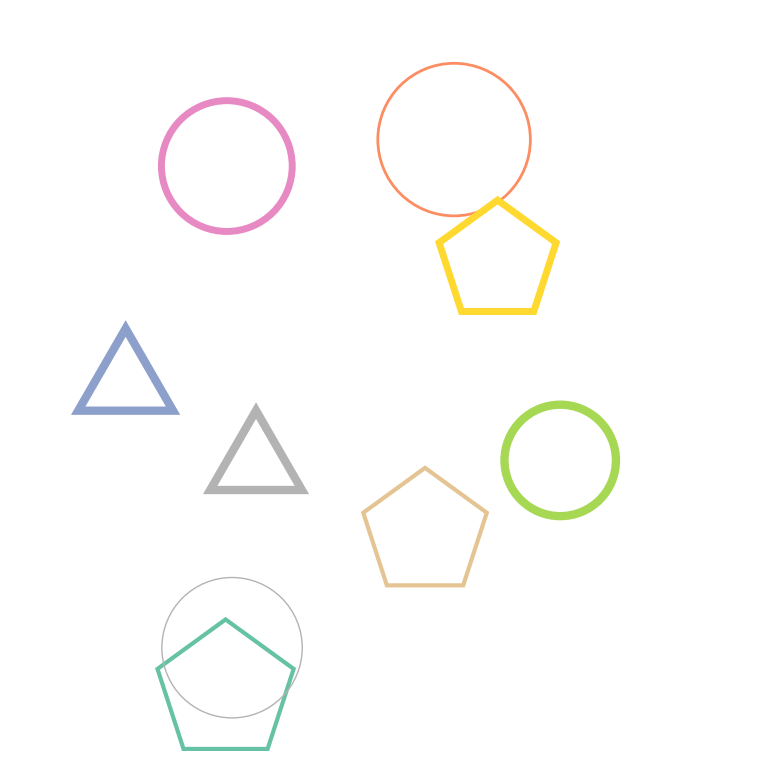[{"shape": "pentagon", "thickness": 1.5, "radius": 0.46, "center": [0.293, 0.103]}, {"shape": "circle", "thickness": 1, "radius": 0.5, "center": [0.59, 0.819]}, {"shape": "triangle", "thickness": 3, "radius": 0.36, "center": [0.163, 0.502]}, {"shape": "circle", "thickness": 2.5, "radius": 0.42, "center": [0.295, 0.784]}, {"shape": "circle", "thickness": 3, "radius": 0.36, "center": [0.728, 0.402]}, {"shape": "pentagon", "thickness": 2.5, "radius": 0.4, "center": [0.646, 0.66]}, {"shape": "pentagon", "thickness": 1.5, "radius": 0.42, "center": [0.552, 0.308]}, {"shape": "triangle", "thickness": 3, "radius": 0.34, "center": [0.333, 0.398]}, {"shape": "circle", "thickness": 0.5, "radius": 0.46, "center": [0.301, 0.159]}]